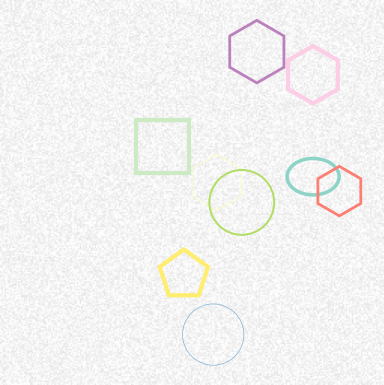[{"shape": "oval", "thickness": 2.5, "radius": 0.34, "center": [0.813, 0.541]}, {"shape": "hexagon", "thickness": 0.5, "radius": 0.36, "center": [0.562, 0.526]}, {"shape": "hexagon", "thickness": 2, "radius": 0.32, "center": [0.881, 0.504]}, {"shape": "circle", "thickness": 0.5, "radius": 0.4, "center": [0.554, 0.131]}, {"shape": "circle", "thickness": 1.5, "radius": 0.42, "center": [0.628, 0.474]}, {"shape": "hexagon", "thickness": 3, "radius": 0.37, "center": [0.813, 0.806]}, {"shape": "hexagon", "thickness": 2, "radius": 0.41, "center": [0.667, 0.866]}, {"shape": "square", "thickness": 3, "radius": 0.34, "center": [0.422, 0.619]}, {"shape": "pentagon", "thickness": 3, "radius": 0.33, "center": [0.478, 0.286]}]